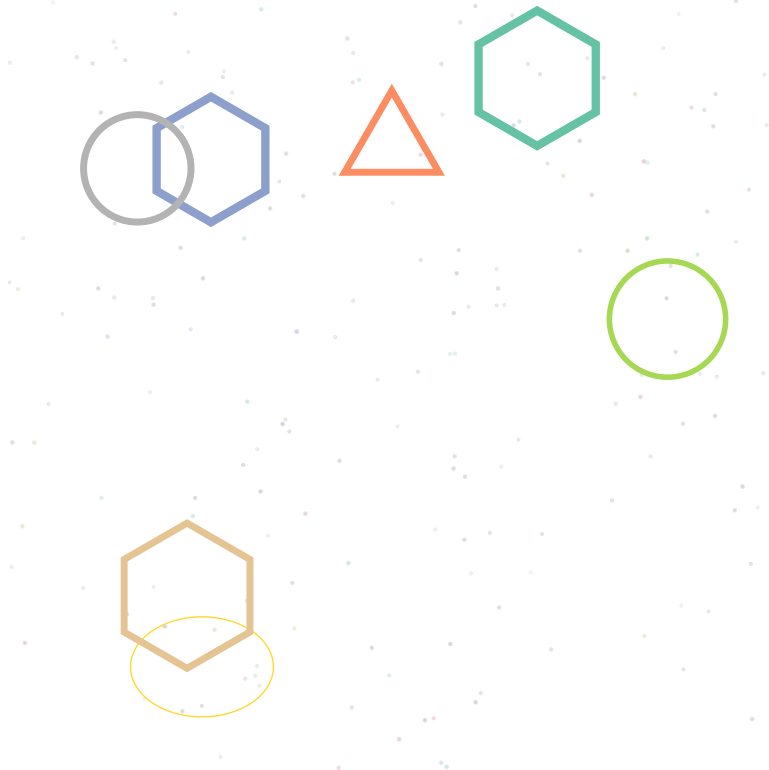[{"shape": "hexagon", "thickness": 3, "radius": 0.44, "center": [0.698, 0.898]}, {"shape": "triangle", "thickness": 2.5, "radius": 0.35, "center": [0.509, 0.812]}, {"shape": "hexagon", "thickness": 3, "radius": 0.41, "center": [0.274, 0.793]}, {"shape": "circle", "thickness": 2, "radius": 0.38, "center": [0.867, 0.586]}, {"shape": "oval", "thickness": 0.5, "radius": 0.46, "center": [0.262, 0.134]}, {"shape": "hexagon", "thickness": 2.5, "radius": 0.47, "center": [0.243, 0.226]}, {"shape": "circle", "thickness": 2.5, "radius": 0.35, "center": [0.178, 0.781]}]